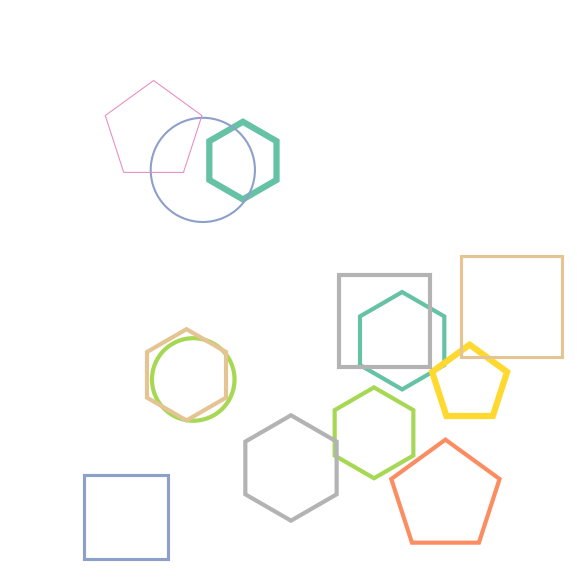[{"shape": "hexagon", "thickness": 3, "radius": 0.34, "center": [0.421, 0.721]}, {"shape": "hexagon", "thickness": 2, "radius": 0.42, "center": [0.696, 0.409]}, {"shape": "pentagon", "thickness": 2, "radius": 0.49, "center": [0.771, 0.139]}, {"shape": "square", "thickness": 1.5, "radius": 0.36, "center": [0.217, 0.105]}, {"shape": "circle", "thickness": 1, "radius": 0.45, "center": [0.351, 0.705]}, {"shape": "pentagon", "thickness": 0.5, "radius": 0.44, "center": [0.266, 0.772]}, {"shape": "circle", "thickness": 2, "radius": 0.36, "center": [0.335, 0.342]}, {"shape": "hexagon", "thickness": 2, "radius": 0.39, "center": [0.648, 0.25]}, {"shape": "pentagon", "thickness": 3, "radius": 0.34, "center": [0.813, 0.334]}, {"shape": "hexagon", "thickness": 2, "radius": 0.4, "center": [0.323, 0.35]}, {"shape": "square", "thickness": 1.5, "radius": 0.44, "center": [0.885, 0.468]}, {"shape": "hexagon", "thickness": 2, "radius": 0.46, "center": [0.504, 0.189]}, {"shape": "square", "thickness": 2, "radius": 0.39, "center": [0.666, 0.443]}]